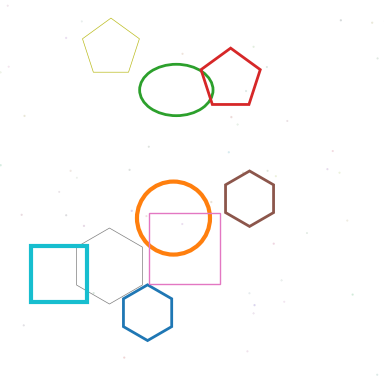[{"shape": "hexagon", "thickness": 2, "radius": 0.36, "center": [0.383, 0.188]}, {"shape": "circle", "thickness": 3, "radius": 0.47, "center": [0.451, 0.434]}, {"shape": "oval", "thickness": 2, "radius": 0.48, "center": [0.458, 0.766]}, {"shape": "pentagon", "thickness": 2, "radius": 0.4, "center": [0.599, 0.794]}, {"shape": "hexagon", "thickness": 2, "radius": 0.36, "center": [0.648, 0.484]}, {"shape": "square", "thickness": 1, "radius": 0.46, "center": [0.478, 0.354]}, {"shape": "hexagon", "thickness": 0.5, "radius": 0.49, "center": [0.284, 0.309]}, {"shape": "pentagon", "thickness": 0.5, "radius": 0.39, "center": [0.288, 0.875]}, {"shape": "square", "thickness": 3, "radius": 0.36, "center": [0.154, 0.289]}]